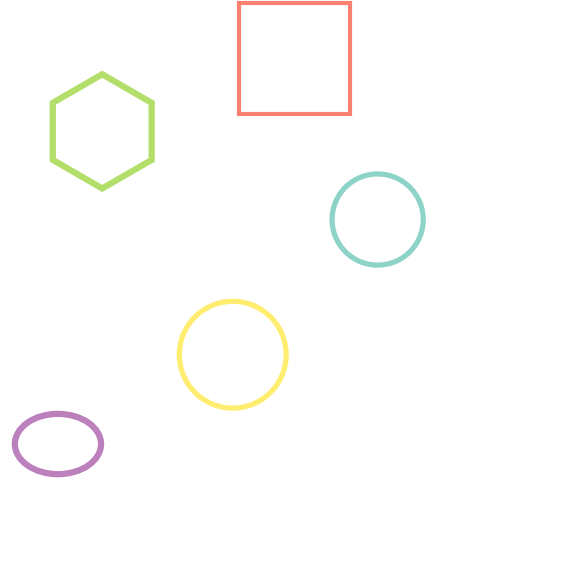[{"shape": "circle", "thickness": 2.5, "radius": 0.39, "center": [0.654, 0.619]}, {"shape": "square", "thickness": 2, "radius": 0.48, "center": [0.51, 0.898]}, {"shape": "hexagon", "thickness": 3, "radius": 0.49, "center": [0.177, 0.772]}, {"shape": "oval", "thickness": 3, "radius": 0.37, "center": [0.1, 0.23]}, {"shape": "circle", "thickness": 2.5, "radius": 0.46, "center": [0.403, 0.385]}]